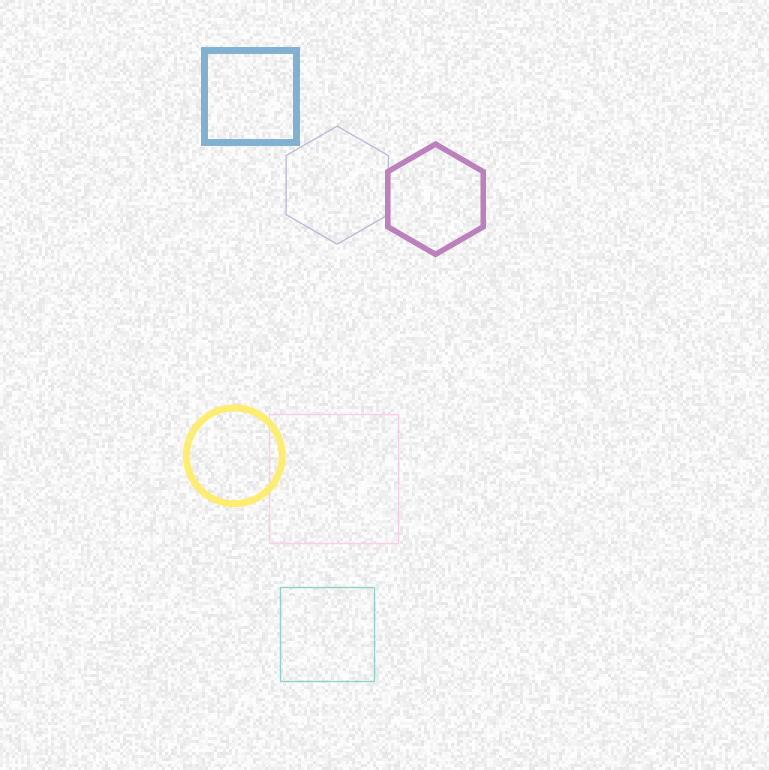[{"shape": "square", "thickness": 0.5, "radius": 0.3, "center": [0.425, 0.176]}, {"shape": "hexagon", "thickness": 0.5, "radius": 0.38, "center": [0.438, 0.76]}, {"shape": "square", "thickness": 2.5, "radius": 0.3, "center": [0.324, 0.875]}, {"shape": "square", "thickness": 0.5, "radius": 0.42, "center": [0.433, 0.379]}, {"shape": "hexagon", "thickness": 2, "radius": 0.36, "center": [0.566, 0.741]}, {"shape": "circle", "thickness": 2.5, "radius": 0.31, "center": [0.304, 0.408]}]